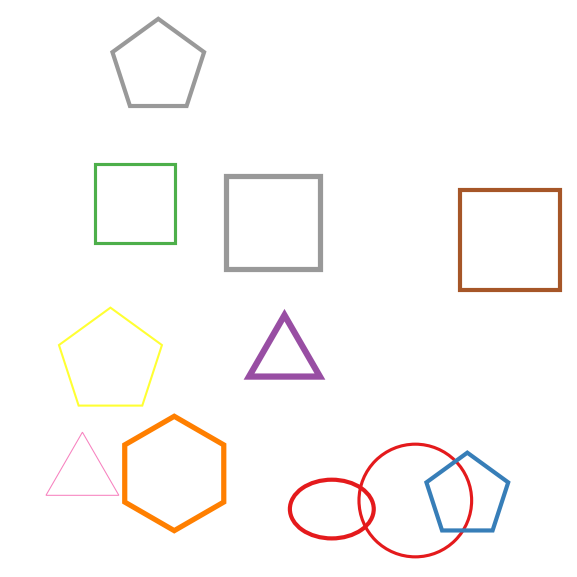[{"shape": "circle", "thickness": 1.5, "radius": 0.49, "center": [0.719, 0.132]}, {"shape": "oval", "thickness": 2, "radius": 0.36, "center": [0.575, 0.118]}, {"shape": "pentagon", "thickness": 2, "radius": 0.37, "center": [0.809, 0.141]}, {"shape": "square", "thickness": 1.5, "radius": 0.34, "center": [0.233, 0.647]}, {"shape": "triangle", "thickness": 3, "radius": 0.35, "center": [0.493, 0.383]}, {"shape": "hexagon", "thickness": 2.5, "radius": 0.5, "center": [0.302, 0.179]}, {"shape": "pentagon", "thickness": 1, "radius": 0.47, "center": [0.191, 0.373]}, {"shape": "square", "thickness": 2, "radius": 0.43, "center": [0.883, 0.583]}, {"shape": "triangle", "thickness": 0.5, "radius": 0.36, "center": [0.143, 0.178]}, {"shape": "pentagon", "thickness": 2, "radius": 0.42, "center": [0.274, 0.883]}, {"shape": "square", "thickness": 2.5, "radius": 0.41, "center": [0.472, 0.614]}]